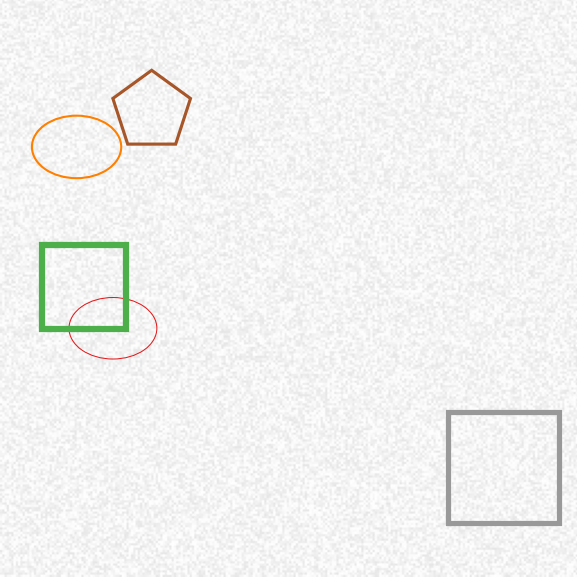[{"shape": "oval", "thickness": 0.5, "radius": 0.38, "center": [0.196, 0.431]}, {"shape": "square", "thickness": 3, "radius": 0.36, "center": [0.145, 0.503]}, {"shape": "oval", "thickness": 1, "radius": 0.39, "center": [0.133, 0.745]}, {"shape": "pentagon", "thickness": 1.5, "radius": 0.35, "center": [0.263, 0.807]}, {"shape": "square", "thickness": 2.5, "radius": 0.48, "center": [0.872, 0.19]}]